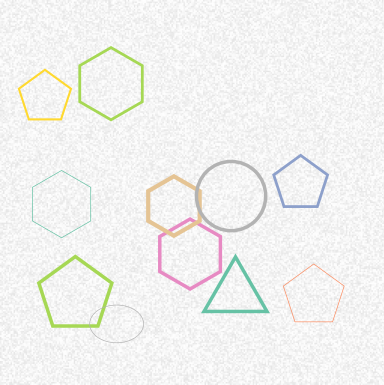[{"shape": "triangle", "thickness": 2.5, "radius": 0.47, "center": [0.612, 0.238]}, {"shape": "hexagon", "thickness": 0.5, "radius": 0.44, "center": [0.16, 0.47]}, {"shape": "pentagon", "thickness": 0.5, "radius": 0.42, "center": [0.815, 0.231]}, {"shape": "pentagon", "thickness": 2, "radius": 0.37, "center": [0.781, 0.523]}, {"shape": "hexagon", "thickness": 2.5, "radius": 0.45, "center": [0.494, 0.34]}, {"shape": "hexagon", "thickness": 2, "radius": 0.47, "center": [0.288, 0.783]}, {"shape": "pentagon", "thickness": 2.5, "radius": 0.5, "center": [0.196, 0.234]}, {"shape": "pentagon", "thickness": 1.5, "radius": 0.36, "center": [0.117, 0.747]}, {"shape": "hexagon", "thickness": 3, "radius": 0.39, "center": [0.452, 0.465]}, {"shape": "oval", "thickness": 0.5, "radius": 0.35, "center": [0.303, 0.159]}, {"shape": "circle", "thickness": 2.5, "radius": 0.45, "center": [0.6, 0.491]}]